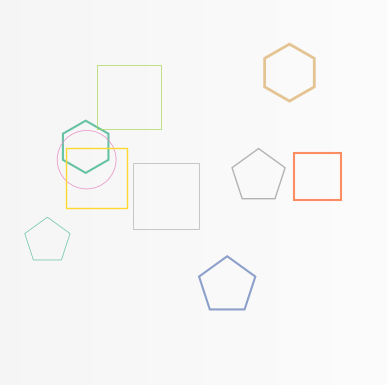[{"shape": "hexagon", "thickness": 1.5, "radius": 0.34, "center": [0.221, 0.619]}, {"shape": "pentagon", "thickness": 0.5, "radius": 0.31, "center": [0.122, 0.374]}, {"shape": "square", "thickness": 1.5, "radius": 0.3, "center": [0.819, 0.542]}, {"shape": "pentagon", "thickness": 1.5, "radius": 0.38, "center": [0.586, 0.258]}, {"shape": "circle", "thickness": 0.5, "radius": 0.38, "center": [0.224, 0.585]}, {"shape": "square", "thickness": 0.5, "radius": 0.42, "center": [0.333, 0.747]}, {"shape": "square", "thickness": 1, "radius": 0.39, "center": [0.249, 0.538]}, {"shape": "hexagon", "thickness": 2, "radius": 0.37, "center": [0.747, 0.811]}, {"shape": "square", "thickness": 0.5, "radius": 0.43, "center": [0.427, 0.49]}, {"shape": "pentagon", "thickness": 1, "radius": 0.36, "center": [0.667, 0.542]}]